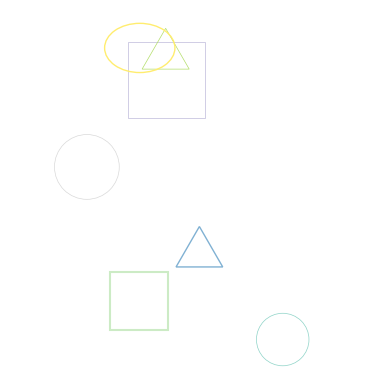[{"shape": "circle", "thickness": 0.5, "radius": 0.34, "center": [0.734, 0.118]}, {"shape": "square", "thickness": 0.5, "radius": 0.5, "center": [0.433, 0.792]}, {"shape": "triangle", "thickness": 1, "radius": 0.35, "center": [0.518, 0.342]}, {"shape": "triangle", "thickness": 0.5, "radius": 0.35, "center": [0.43, 0.856]}, {"shape": "circle", "thickness": 0.5, "radius": 0.42, "center": [0.226, 0.566]}, {"shape": "square", "thickness": 1.5, "radius": 0.38, "center": [0.361, 0.218]}, {"shape": "oval", "thickness": 1, "radius": 0.46, "center": [0.363, 0.875]}]